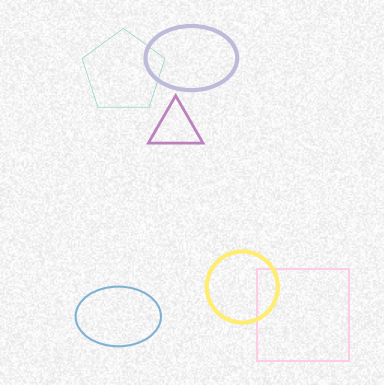[{"shape": "pentagon", "thickness": 0.5, "radius": 0.57, "center": [0.321, 0.813]}, {"shape": "oval", "thickness": 3, "radius": 0.6, "center": [0.497, 0.849]}, {"shape": "oval", "thickness": 1.5, "radius": 0.55, "center": [0.307, 0.178]}, {"shape": "square", "thickness": 1.5, "radius": 0.6, "center": [0.788, 0.182]}, {"shape": "triangle", "thickness": 2, "radius": 0.41, "center": [0.456, 0.669]}, {"shape": "circle", "thickness": 3, "radius": 0.46, "center": [0.629, 0.255]}]